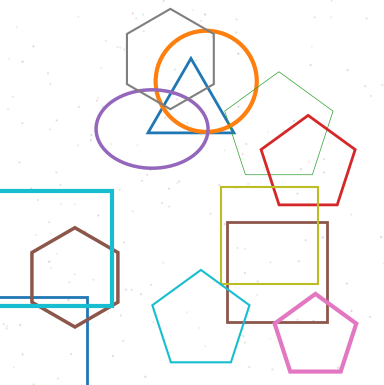[{"shape": "triangle", "thickness": 2, "radius": 0.64, "center": [0.496, 0.719]}, {"shape": "square", "thickness": 2, "radius": 0.61, "center": [0.103, 0.106]}, {"shape": "circle", "thickness": 3, "radius": 0.66, "center": [0.536, 0.789]}, {"shape": "pentagon", "thickness": 0.5, "radius": 0.74, "center": [0.724, 0.666]}, {"shape": "pentagon", "thickness": 2, "radius": 0.64, "center": [0.8, 0.572]}, {"shape": "oval", "thickness": 2.5, "radius": 0.73, "center": [0.395, 0.665]}, {"shape": "hexagon", "thickness": 2.5, "radius": 0.64, "center": [0.195, 0.28]}, {"shape": "square", "thickness": 2, "radius": 0.65, "center": [0.72, 0.294]}, {"shape": "pentagon", "thickness": 3, "radius": 0.56, "center": [0.819, 0.125]}, {"shape": "hexagon", "thickness": 1.5, "radius": 0.65, "center": [0.443, 0.847]}, {"shape": "square", "thickness": 1.5, "radius": 0.63, "center": [0.699, 0.388]}, {"shape": "pentagon", "thickness": 1.5, "radius": 0.66, "center": [0.522, 0.166]}, {"shape": "square", "thickness": 3, "radius": 0.74, "center": [0.141, 0.354]}]